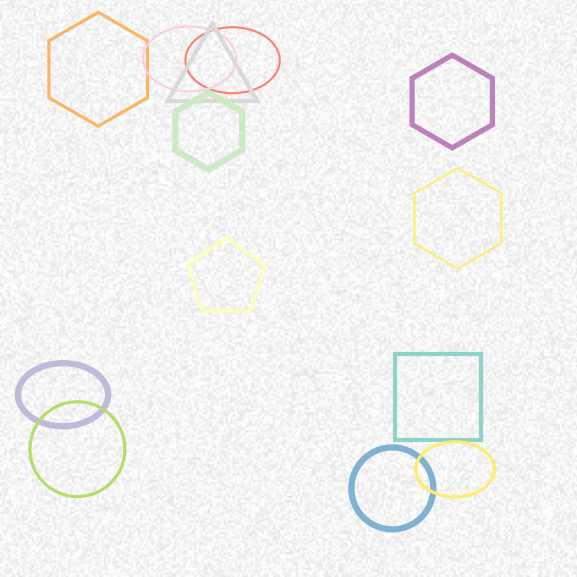[{"shape": "square", "thickness": 2, "radius": 0.37, "center": [0.758, 0.312]}, {"shape": "pentagon", "thickness": 1.5, "radius": 0.35, "center": [0.392, 0.517]}, {"shape": "oval", "thickness": 3, "radius": 0.39, "center": [0.109, 0.316]}, {"shape": "oval", "thickness": 1, "radius": 0.41, "center": [0.403, 0.895]}, {"shape": "circle", "thickness": 3, "radius": 0.35, "center": [0.679, 0.153]}, {"shape": "hexagon", "thickness": 1.5, "radius": 0.49, "center": [0.17, 0.879]}, {"shape": "circle", "thickness": 1.5, "radius": 0.41, "center": [0.134, 0.221]}, {"shape": "oval", "thickness": 1, "radius": 0.4, "center": [0.328, 0.897]}, {"shape": "triangle", "thickness": 2, "radius": 0.45, "center": [0.368, 0.869]}, {"shape": "hexagon", "thickness": 2.5, "radius": 0.4, "center": [0.783, 0.823]}, {"shape": "hexagon", "thickness": 3, "radius": 0.33, "center": [0.361, 0.772]}, {"shape": "oval", "thickness": 1.5, "radius": 0.34, "center": [0.788, 0.186]}, {"shape": "hexagon", "thickness": 1, "radius": 0.43, "center": [0.793, 0.621]}]